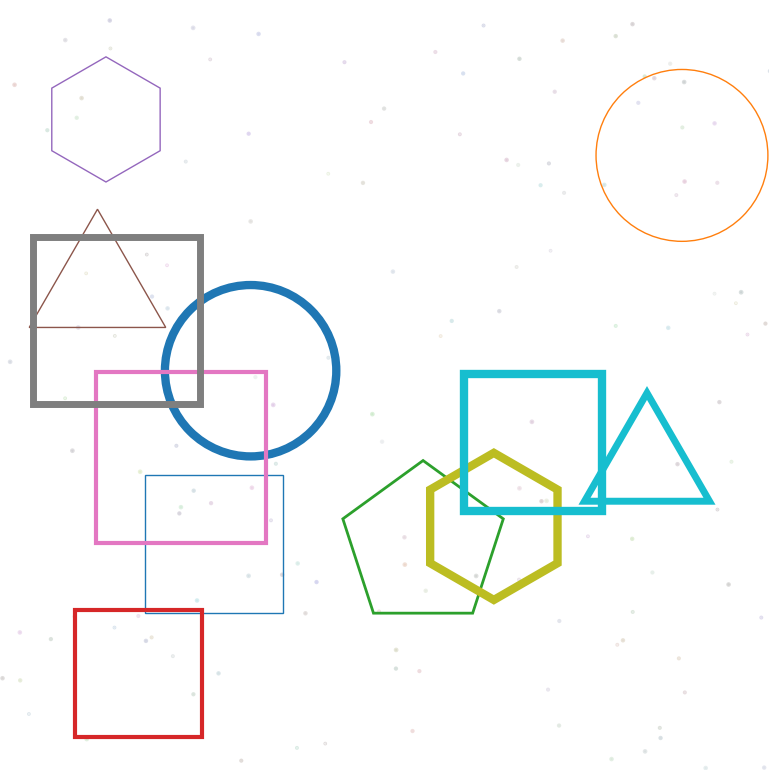[{"shape": "square", "thickness": 0.5, "radius": 0.45, "center": [0.278, 0.293]}, {"shape": "circle", "thickness": 3, "radius": 0.56, "center": [0.325, 0.519]}, {"shape": "circle", "thickness": 0.5, "radius": 0.56, "center": [0.886, 0.798]}, {"shape": "pentagon", "thickness": 1, "radius": 0.55, "center": [0.549, 0.292]}, {"shape": "square", "thickness": 1.5, "radius": 0.41, "center": [0.179, 0.125]}, {"shape": "hexagon", "thickness": 0.5, "radius": 0.41, "center": [0.138, 0.845]}, {"shape": "triangle", "thickness": 0.5, "radius": 0.51, "center": [0.127, 0.626]}, {"shape": "square", "thickness": 1.5, "radius": 0.55, "center": [0.235, 0.406]}, {"shape": "square", "thickness": 2.5, "radius": 0.54, "center": [0.152, 0.584]}, {"shape": "hexagon", "thickness": 3, "radius": 0.48, "center": [0.641, 0.316]}, {"shape": "triangle", "thickness": 2.5, "radius": 0.47, "center": [0.84, 0.396]}, {"shape": "square", "thickness": 3, "radius": 0.45, "center": [0.692, 0.425]}]